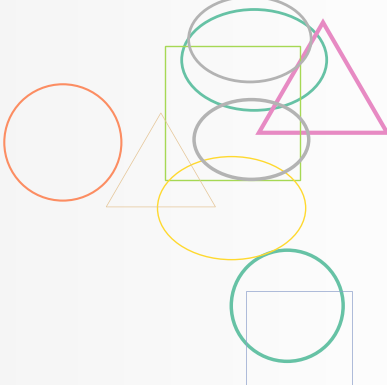[{"shape": "oval", "thickness": 2, "radius": 0.94, "center": [0.656, 0.844]}, {"shape": "circle", "thickness": 2.5, "radius": 0.72, "center": [0.741, 0.206]}, {"shape": "circle", "thickness": 1.5, "radius": 0.76, "center": [0.162, 0.63]}, {"shape": "square", "thickness": 0.5, "radius": 0.68, "center": [0.771, 0.109]}, {"shape": "triangle", "thickness": 3, "radius": 0.96, "center": [0.834, 0.751]}, {"shape": "square", "thickness": 1, "radius": 0.87, "center": [0.601, 0.706]}, {"shape": "oval", "thickness": 1, "radius": 0.96, "center": [0.598, 0.459]}, {"shape": "triangle", "thickness": 0.5, "radius": 0.81, "center": [0.415, 0.544]}, {"shape": "oval", "thickness": 2, "radius": 0.79, "center": [0.645, 0.898]}, {"shape": "oval", "thickness": 2.5, "radius": 0.74, "center": [0.649, 0.638]}]